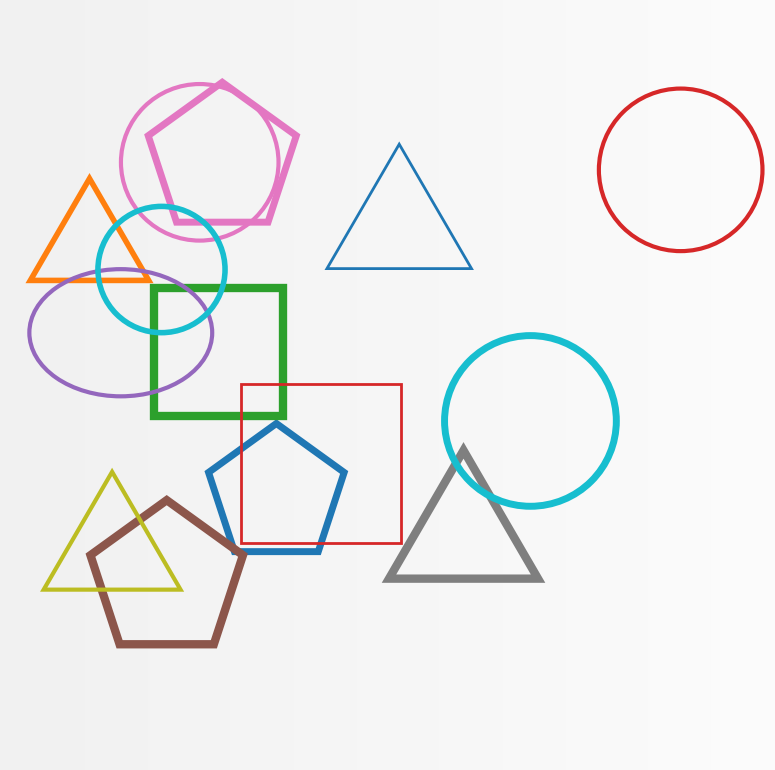[{"shape": "triangle", "thickness": 1, "radius": 0.54, "center": [0.515, 0.705]}, {"shape": "pentagon", "thickness": 2.5, "radius": 0.46, "center": [0.357, 0.358]}, {"shape": "triangle", "thickness": 2, "radius": 0.44, "center": [0.115, 0.68]}, {"shape": "square", "thickness": 3, "radius": 0.42, "center": [0.282, 0.543]}, {"shape": "square", "thickness": 1, "radius": 0.51, "center": [0.414, 0.398]}, {"shape": "circle", "thickness": 1.5, "radius": 0.53, "center": [0.878, 0.779]}, {"shape": "oval", "thickness": 1.5, "radius": 0.59, "center": [0.156, 0.568]}, {"shape": "pentagon", "thickness": 3, "radius": 0.52, "center": [0.215, 0.247]}, {"shape": "circle", "thickness": 1.5, "radius": 0.51, "center": [0.258, 0.789]}, {"shape": "pentagon", "thickness": 2.5, "radius": 0.5, "center": [0.287, 0.793]}, {"shape": "triangle", "thickness": 3, "radius": 0.56, "center": [0.598, 0.304]}, {"shape": "triangle", "thickness": 1.5, "radius": 0.51, "center": [0.145, 0.285]}, {"shape": "circle", "thickness": 2, "radius": 0.41, "center": [0.208, 0.65]}, {"shape": "circle", "thickness": 2.5, "radius": 0.55, "center": [0.684, 0.453]}]